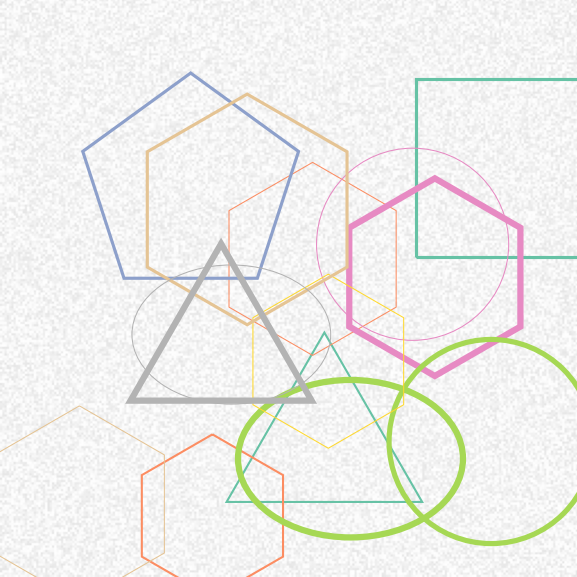[{"shape": "square", "thickness": 1.5, "radius": 0.77, "center": [0.875, 0.708]}, {"shape": "triangle", "thickness": 1, "radius": 0.98, "center": [0.562, 0.228]}, {"shape": "hexagon", "thickness": 0.5, "radius": 0.84, "center": [0.541, 0.551]}, {"shape": "hexagon", "thickness": 1, "radius": 0.71, "center": [0.368, 0.106]}, {"shape": "pentagon", "thickness": 1.5, "radius": 0.98, "center": [0.33, 0.676]}, {"shape": "circle", "thickness": 0.5, "radius": 0.83, "center": [0.715, 0.576]}, {"shape": "hexagon", "thickness": 3, "radius": 0.86, "center": [0.753, 0.519]}, {"shape": "circle", "thickness": 2.5, "radius": 0.88, "center": [0.85, 0.235]}, {"shape": "oval", "thickness": 3, "radius": 0.97, "center": [0.607, 0.205]}, {"shape": "hexagon", "thickness": 0.5, "radius": 0.75, "center": [0.568, 0.374]}, {"shape": "hexagon", "thickness": 1.5, "radius": 1.0, "center": [0.428, 0.636]}, {"shape": "hexagon", "thickness": 0.5, "radius": 0.85, "center": [0.138, 0.127]}, {"shape": "oval", "thickness": 0.5, "radius": 0.86, "center": [0.401, 0.42]}, {"shape": "triangle", "thickness": 3, "radius": 0.91, "center": [0.383, 0.396]}]